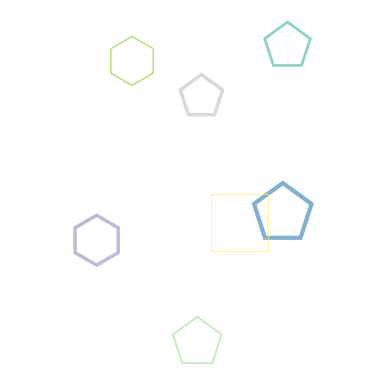[{"shape": "pentagon", "thickness": 2, "radius": 0.31, "center": [0.747, 0.88]}, {"shape": "hexagon", "thickness": 2.5, "radius": 0.32, "center": [0.251, 0.376]}, {"shape": "pentagon", "thickness": 3, "radius": 0.39, "center": [0.734, 0.446]}, {"shape": "hexagon", "thickness": 1, "radius": 0.32, "center": [0.343, 0.842]}, {"shape": "pentagon", "thickness": 2.5, "radius": 0.29, "center": [0.523, 0.749]}, {"shape": "pentagon", "thickness": 1.5, "radius": 0.33, "center": [0.512, 0.111]}, {"shape": "square", "thickness": 0.5, "radius": 0.37, "center": [0.621, 0.422]}]